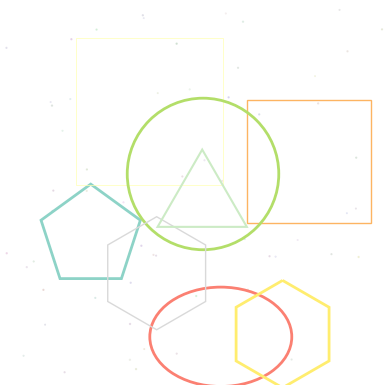[{"shape": "pentagon", "thickness": 2, "radius": 0.68, "center": [0.236, 0.386]}, {"shape": "square", "thickness": 0.5, "radius": 0.96, "center": [0.389, 0.71]}, {"shape": "oval", "thickness": 2, "radius": 0.92, "center": [0.573, 0.125]}, {"shape": "square", "thickness": 1, "radius": 0.8, "center": [0.802, 0.581]}, {"shape": "circle", "thickness": 2, "radius": 0.98, "center": [0.527, 0.548]}, {"shape": "hexagon", "thickness": 1, "radius": 0.73, "center": [0.407, 0.29]}, {"shape": "triangle", "thickness": 1.5, "radius": 0.67, "center": [0.525, 0.478]}, {"shape": "hexagon", "thickness": 2, "radius": 0.7, "center": [0.734, 0.132]}]